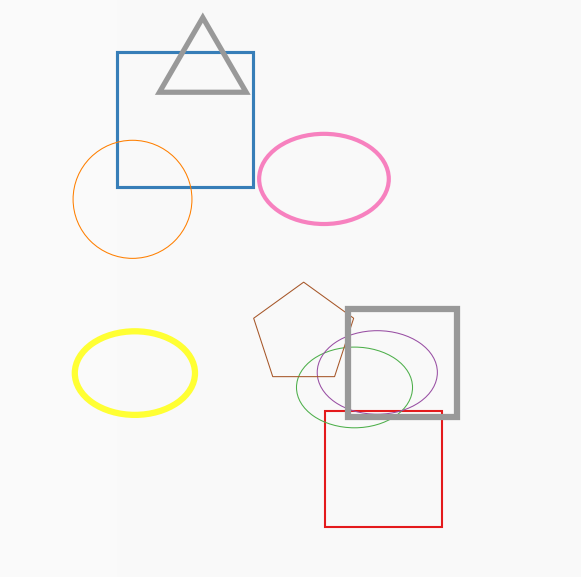[{"shape": "square", "thickness": 1, "radius": 0.5, "center": [0.659, 0.187]}, {"shape": "square", "thickness": 1.5, "radius": 0.59, "center": [0.318, 0.792]}, {"shape": "oval", "thickness": 0.5, "radius": 0.5, "center": [0.61, 0.328]}, {"shape": "oval", "thickness": 0.5, "radius": 0.52, "center": [0.649, 0.354]}, {"shape": "circle", "thickness": 0.5, "radius": 0.51, "center": [0.228, 0.654]}, {"shape": "oval", "thickness": 3, "radius": 0.52, "center": [0.232, 0.353]}, {"shape": "pentagon", "thickness": 0.5, "radius": 0.45, "center": [0.522, 0.42]}, {"shape": "oval", "thickness": 2, "radius": 0.56, "center": [0.557, 0.689]}, {"shape": "square", "thickness": 3, "radius": 0.47, "center": [0.692, 0.371]}, {"shape": "triangle", "thickness": 2.5, "radius": 0.43, "center": [0.349, 0.882]}]